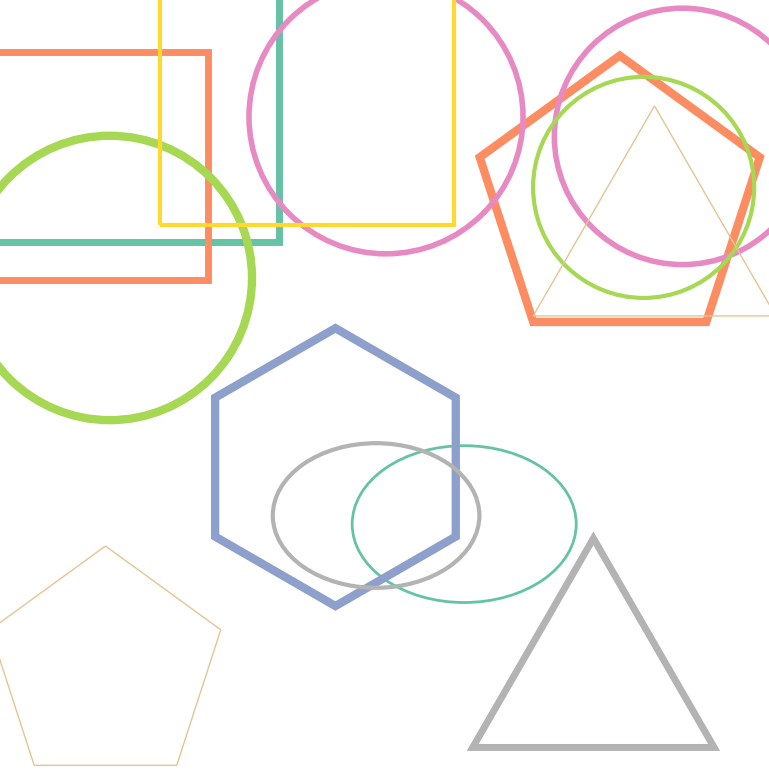[{"shape": "square", "thickness": 2.5, "radius": 0.97, "center": [0.169, 0.879]}, {"shape": "oval", "thickness": 1, "radius": 0.73, "center": [0.603, 0.319]}, {"shape": "pentagon", "thickness": 3, "radius": 0.96, "center": [0.805, 0.737]}, {"shape": "square", "thickness": 2.5, "radius": 0.74, "center": [0.121, 0.784]}, {"shape": "hexagon", "thickness": 3, "radius": 0.9, "center": [0.436, 0.393]}, {"shape": "circle", "thickness": 2, "radius": 0.89, "center": [0.501, 0.848]}, {"shape": "circle", "thickness": 2, "radius": 0.83, "center": [0.886, 0.823]}, {"shape": "circle", "thickness": 1.5, "radius": 0.72, "center": [0.836, 0.757]}, {"shape": "circle", "thickness": 3, "radius": 0.92, "center": [0.143, 0.639]}, {"shape": "square", "thickness": 1.5, "radius": 0.95, "center": [0.398, 0.899]}, {"shape": "triangle", "thickness": 0.5, "radius": 0.91, "center": [0.85, 0.681]}, {"shape": "pentagon", "thickness": 0.5, "radius": 0.79, "center": [0.137, 0.133]}, {"shape": "triangle", "thickness": 2.5, "radius": 0.91, "center": [0.771, 0.12]}, {"shape": "oval", "thickness": 1.5, "radius": 0.67, "center": [0.488, 0.331]}]